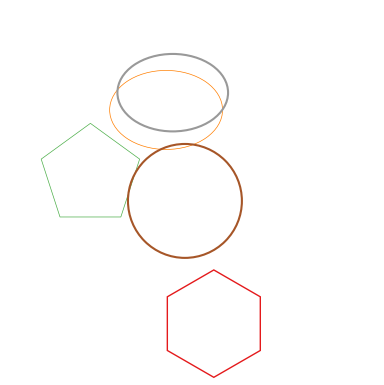[{"shape": "hexagon", "thickness": 1, "radius": 0.7, "center": [0.555, 0.159]}, {"shape": "pentagon", "thickness": 0.5, "radius": 0.67, "center": [0.235, 0.545]}, {"shape": "oval", "thickness": 0.5, "radius": 0.73, "center": [0.431, 0.714]}, {"shape": "circle", "thickness": 1.5, "radius": 0.74, "center": [0.48, 0.478]}, {"shape": "oval", "thickness": 1.5, "radius": 0.72, "center": [0.449, 0.759]}]